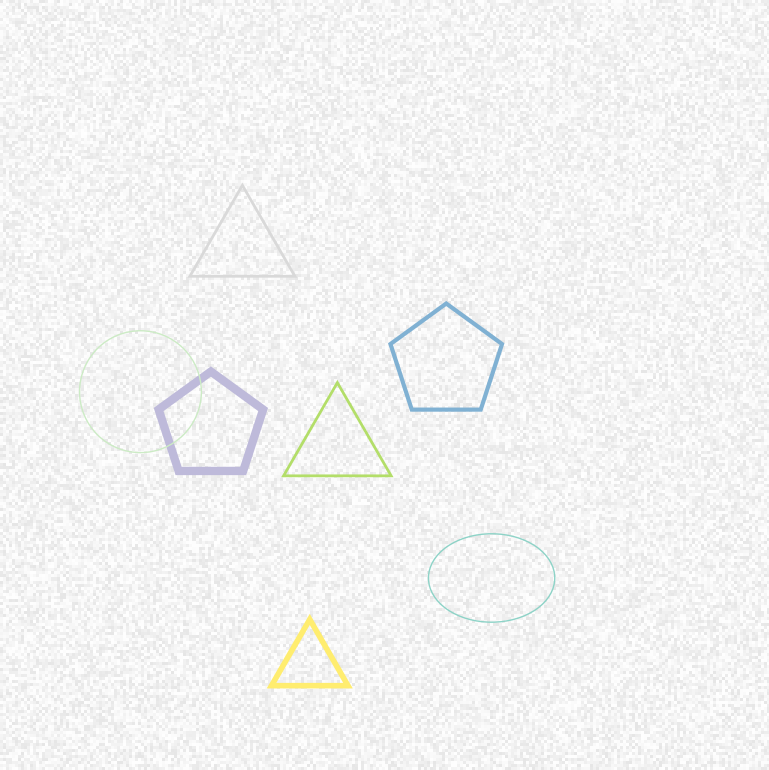[{"shape": "oval", "thickness": 0.5, "radius": 0.41, "center": [0.638, 0.249]}, {"shape": "pentagon", "thickness": 3, "radius": 0.36, "center": [0.274, 0.446]}, {"shape": "pentagon", "thickness": 1.5, "radius": 0.38, "center": [0.58, 0.53]}, {"shape": "triangle", "thickness": 1, "radius": 0.4, "center": [0.438, 0.422]}, {"shape": "triangle", "thickness": 1, "radius": 0.39, "center": [0.315, 0.681]}, {"shape": "circle", "thickness": 0.5, "radius": 0.4, "center": [0.182, 0.491]}, {"shape": "triangle", "thickness": 2, "radius": 0.29, "center": [0.402, 0.138]}]